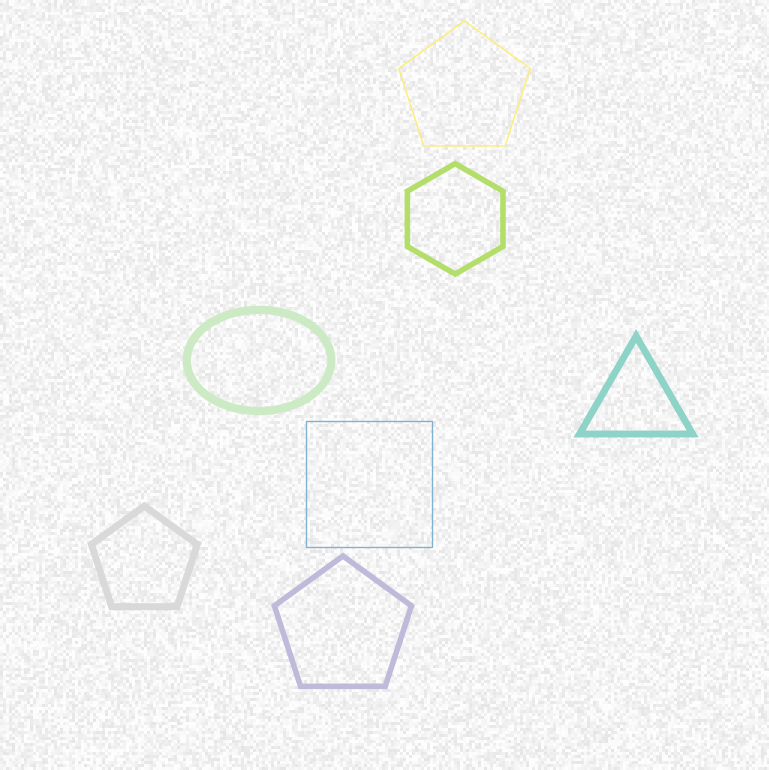[{"shape": "triangle", "thickness": 2.5, "radius": 0.42, "center": [0.826, 0.479]}, {"shape": "pentagon", "thickness": 2, "radius": 0.47, "center": [0.445, 0.184]}, {"shape": "square", "thickness": 0.5, "radius": 0.41, "center": [0.48, 0.372]}, {"shape": "hexagon", "thickness": 2, "radius": 0.36, "center": [0.591, 0.716]}, {"shape": "pentagon", "thickness": 2.5, "radius": 0.36, "center": [0.187, 0.271]}, {"shape": "oval", "thickness": 3, "radius": 0.47, "center": [0.336, 0.532]}, {"shape": "pentagon", "thickness": 0.5, "radius": 0.45, "center": [0.603, 0.883]}]